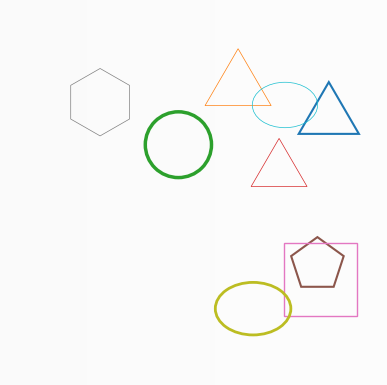[{"shape": "triangle", "thickness": 1.5, "radius": 0.45, "center": [0.849, 0.697]}, {"shape": "triangle", "thickness": 0.5, "radius": 0.49, "center": [0.614, 0.775]}, {"shape": "circle", "thickness": 2.5, "radius": 0.43, "center": [0.46, 0.624]}, {"shape": "triangle", "thickness": 0.5, "radius": 0.42, "center": [0.72, 0.557]}, {"shape": "pentagon", "thickness": 1.5, "radius": 0.36, "center": [0.819, 0.313]}, {"shape": "square", "thickness": 1, "radius": 0.47, "center": [0.827, 0.274]}, {"shape": "hexagon", "thickness": 0.5, "radius": 0.44, "center": [0.258, 0.735]}, {"shape": "oval", "thickness": 2, "radius": 0.49, "center": [0.653, 0.198]}, {"shape": "oval", "thickness": 0.5, "radius": 0.42, "center": [0.735, 0.727]}]